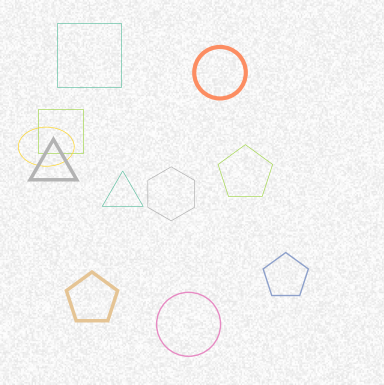[{"shape": "triangle", "thickness": 0.5, "radius": 0.31, "center": [0.319, 0.495]}, {"shape": "square", "thickness": 0.5, "radius": 0.42, "center": [0.231, 0.858]}, {"shape": "circle", "thickness": 3, "radius": 0.33, "center": [0.571, 0.811]}, {"shape": "pentagon", "thickness": 1, "radius": 0.31, "center": [0.742, 0.282]}, {"shape": "circle", "thickness": 1, "radius": 0.42, "center": [0.49, 0.158]}, {"shape": "square", "thickness": 0.5, "radius": 0.29, "center": [0.157, 0.66]}, {"shape": "pentagon", "thickness": 0.5, "radius": 0.37, "center": [0.637, 0.55]}, {"shape": "oval", "thickness": 0.5, "radius": 0.36, "center": [0.12, 0.619]}, {"shape": "pentagon", "thickness": 2.5, "radius": 0.35, "center": [0.239, 0.223]}, {"shape": "triangle", "thickness": 2.5, "radius": 0.35, "center": [0.139, 0.568]}, {"shape": "hexagon", "thickness": 0.5, "radius": 0.35, "center": [0.445, 0.497]}]